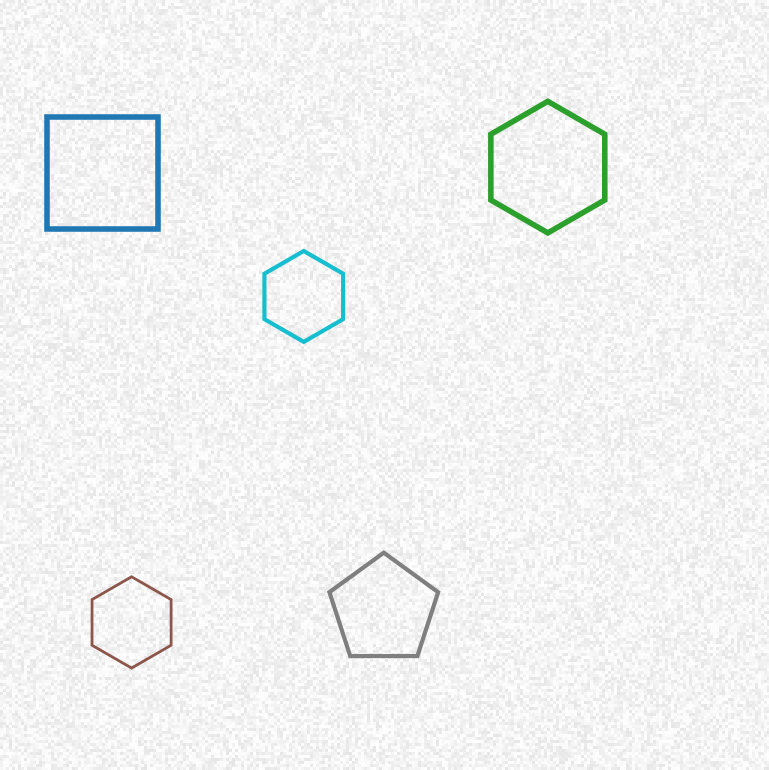[{"shape": "square", "thickness": 2, "radius": 0.36, "center": [0.133, 0.775]}, {"shape": "hexagon", "thickness": 2, "radius": 0.43, "center": [0.711, 0.783]}, {"shape": "hexagon", "thickness": 1, "radius": 0.3, "center": [0.171, 0.192]}, {"shape": "pentagon", "thickness": 1.5, "radius": 0.37, "center": [0.498, 0.208]}, {"shape": "hexagon", "thickness": 1.5, "radius": 0.3, "center": [0.395, 0.615]}]